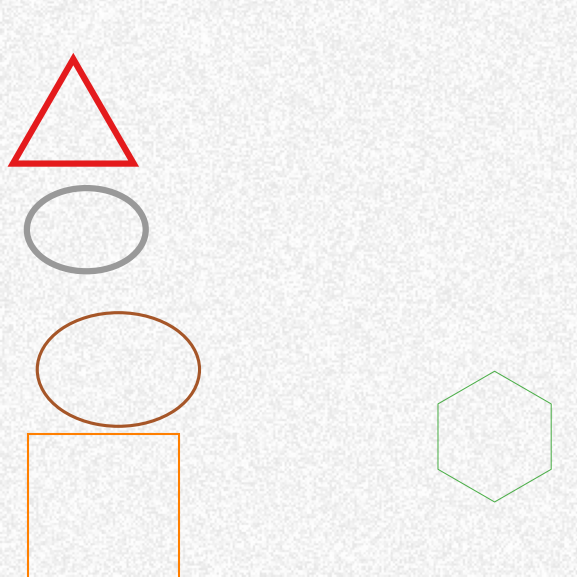[{"shape": "triangle", "thickness": 3, "radius": 0.6, "center": [0.127, 0.776]}, {"shape": "hexagon", "thickness": 0.5, "radius": 0.57, "center": [0.856, 0.243]}, {"shape": "square", "thickness": 1, "radius": 0.65, "center": [0.179, 0.117]}, {"shape": "oval", "thickness": 1.5, "radius": 0.7, "center": [0.205, 0.359]}, {"shape": "oval", "thickness": 3, "radius": 0.51, "center": [0.149, 0.601]}]